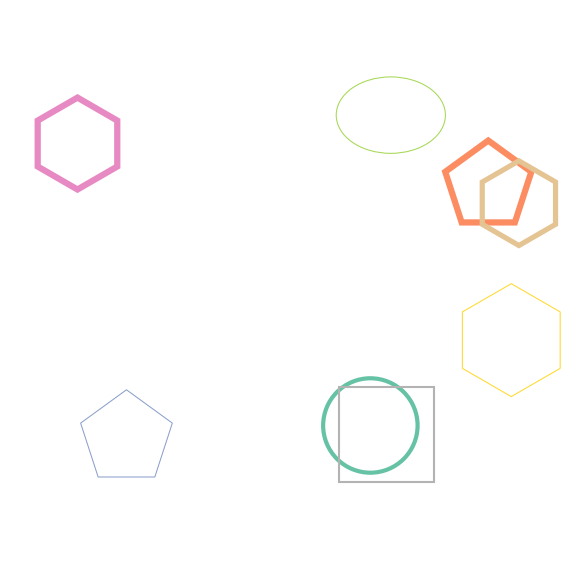[{"shape": "circle", "thickness": 2, "radius": 0.41, "center": [0.641, 0.262]}, {"shape": "pentagon", "thickness": 3, "radius": 0.39, "center": [0.845, 0.677]}, {"shape": "pentagon", "thickness": 0.5, "radius": 0.42, "center": [0.219, 0.241]}, {"shape": "hexagon", "thickness": 3, "radius": 0.4, "center": [0.134, 0.751]}, {"shape": "oval", "thickness": 0.5, "radius": 0.47, "center": [0.677, 0.8]}, {"shape": "hexagon", "thickness": 0.5, "radius": 0.49, "center": [0.885, 0.41]}, {"shape": "hexagon", "thickness": 2.5, "radius": 0.37, "center": [0.899, 0.647]}, {"shape": "square", "thickness": 1, "radius": 0.41, "center": [0.669, 0.247]}]